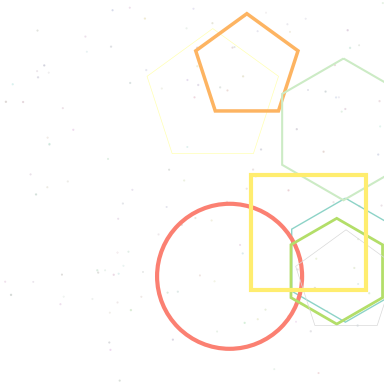[{"shape": "hexagon", "thickness": 1, "radius": 0.81, "center": [0.897, 0.324]}, {"shape": "pentagon", "thickness": 0.5, "radius": 0.9, "center": [0.553, 0.746]}, {"shape": "circle", "thickness": 3, "radius": 0.94, "center": [0.596, 0.282]}, {"shape": "pentagon", "thickness": 2.5, "radius": 0.7, "center": [0.641, 0.825]}, {"shape": "hexagon", "thickness": 2, "radius": 0.69, "center": [0.875, 0.296]}, {"shape": "pentagon", "thickness": 0.5, "radius": 0.69, "center": [0.899, 0.266]}, {"shape": "hexagon", "thickness": 1.5, "radius": 0.92, "center": [0.892, 0.664]}, {"shape": "square", "thickness": 3, "radius": 0.75, "center": [0.801, 0.396]}]